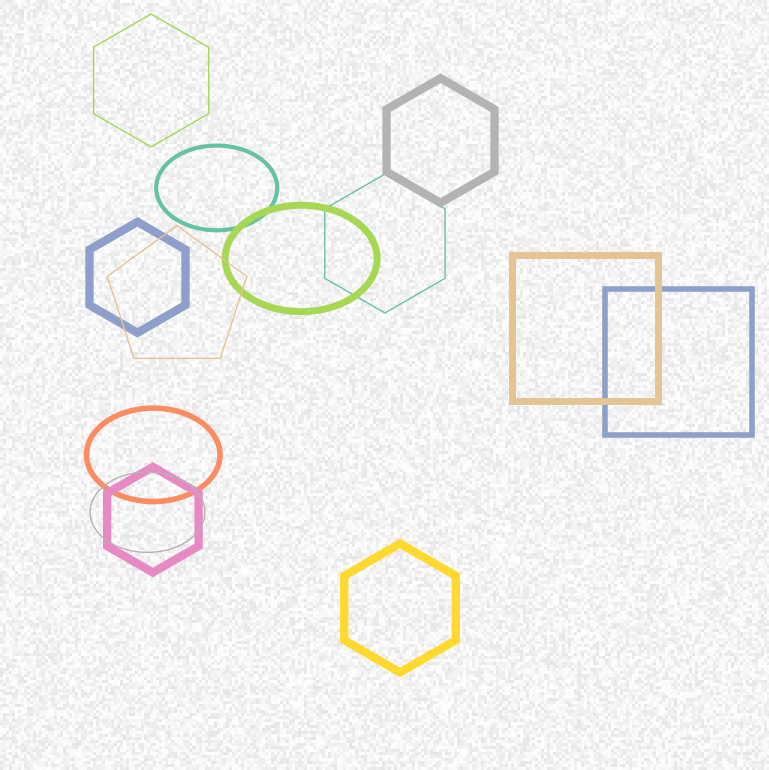[{"shape": "hexagon", "thickness": 0.5, "radius": 0.45, "center": [0.5, 0.684]}, {"shape": "oval", "thickness": 1.5, "radius": 0.39, "center": [0.281, 0.756]}, {"shape": "oval", "thickness": 2, "radius": 0.43, "center": [0.199, 0.409]}, {"shape": "hexagon", "thickness": 3, "radius": 0.36, "center": [0.179, 0.64]}, {"shape": "square", "thickness": 2, "radius": 0.47, "center": [0.881, 0.53]}, {"shape": "hexagon", "thickness": 3, "radius": 0.34, "center": [0.199, 0.325]}, {"shape": "hexagon", "thickness": 0.5, "radius": 0.43, "center": [0.196, 0.896]}, {"shape": "oval", "thickness": 2.5, "radius": 0.49, "center": [0.391, 0.664]}, {"shape": "hexagon", "thickness": 3, "radius": 0.42, "center": [0.52, 0.21]}, {"shape": "pentagon", "thickness": 0.5, "radius": 0.48, "center": [0.23, 0.612]}, {"shape": "square", "thickness": 2.5, "radius": 0.47, "center": [0.76, 0.573]}, {"shape": "oval", "thickness": 0.5, "radius": 0.37, "center": [0.192, 0.335]}, {"shape": "hexagon", "thickness": 3, "radius": 0.4, "center": [0.572, 0.817]}]